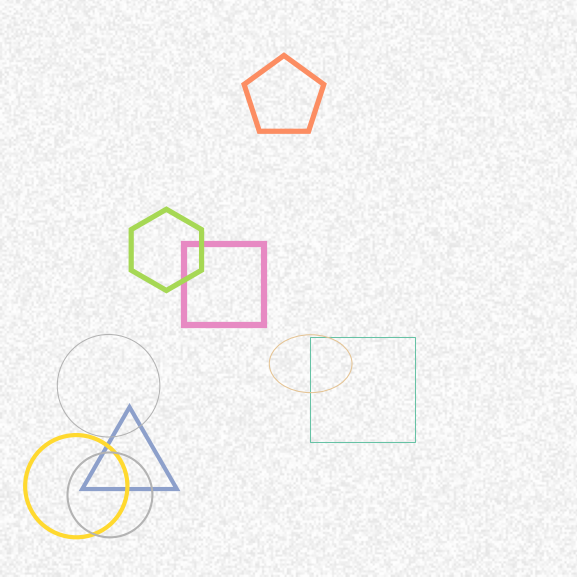[{"shape": "square", "thickness": 0.5, "radius": 0.46, "center": [0.627, 0.325]}, {"shape": "pentagon", "thickness": 2.5, "radius": 0.36, "center": [0.492, 0.831]}, {"shape": "triangle", "thickness": 2, "radius": 0.47, "center": [0.224, 0.2]}, {"shape": "square", "thickness": 3, "radius": 0.35, "center": [0.388, 0.507]}, {"shape": "hexagon", "thickness": 2.5, "radius": 0.35, "center": [0.288, 0.566]}, {"shape": "circle", "thickness": 2, "radius": 0.44, "center": [0.132, 0.157]}, {"shape": "oval", "thickness": 0.5, "radius": 0.36, "center": [0.538, 0.369]}, {"shape": "circle", "thickness": 0.5, "radius": 0.44, "center": [0.188, 0.331]}, {"shape": "circle", "thickness": 1, "radius": 0.37, "center": [0.19, 0.142]}]